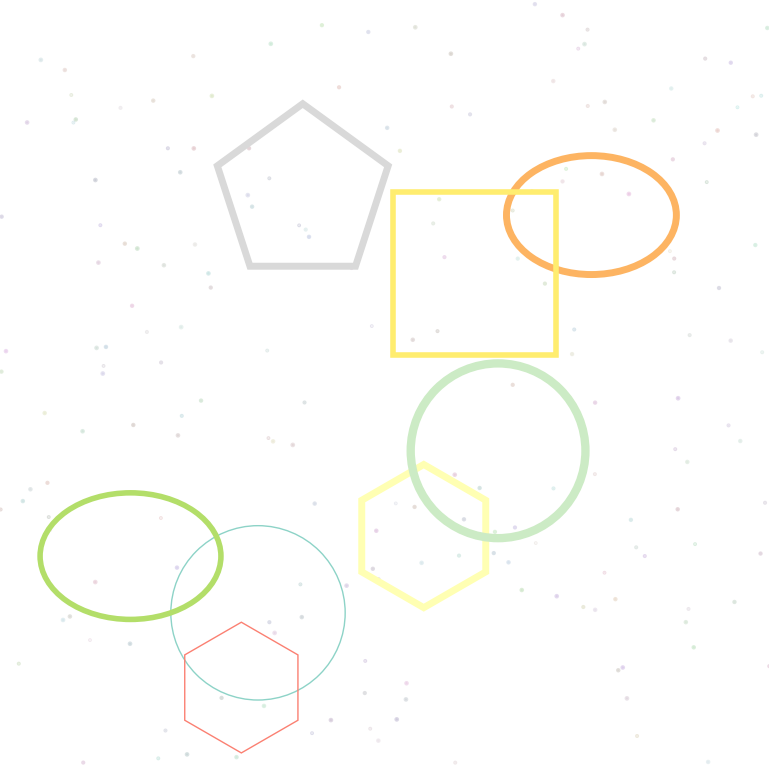[{"shape": "circle", "thickness": 0.5, "radius": 0.57, "center": [0.335, 0.204]}, {"shape": "hexagon", "thickness": 2.5, "radius": 0.46, "center": [0.55, 0.304]}, {"shape": "hexagon", "thickness": 0.5, "radius": 0.42, "center": [0.313, 0.107]}, {"shape": "oval", "thickness": 2.5, "radius": 0.55, "center": [0.768, 0.721]}, {"shape": "oval", "thickness": 2, "radius": 0.59, "center": [0.169, 0.278]}, {"shape": "pentagon", "thickness": 2.5, "radius": 0.58, "center": [0.393, 0.749]}, {"shape": "circle", "thickness": 3, "radius": 0.57, "center": [0.647, 0.415]}, {"shape": "square", "thickness": 2, "radius": 0.53, "center": [0.616, 0.645]}]